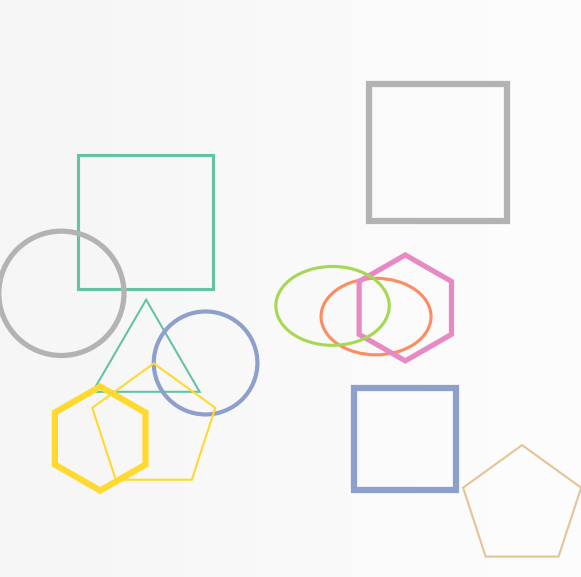[{"shape": "triangle", "thickness": 1, "radius": 0.53, "center": [0.251, 0.374]}, {"shape": "square", "thickness": 1.5, "radius": 0.58, "center": [0.251, 0.615]}, {"shape": "oval", "thickness": 1.5, "radius": 0.47, "center": [0.647, 0.451]}, {"shape": "circle", "thickness": 2, "radius": 0.45, "center": [0.354, 0.371]}, {"shape": "square", "thickness": 3, "radius": 0.44, "center": [0.697, 0.239]}, {"shape": "hexagon", "thickness": 2.5, "radius": 0.46, "center": [0.697, 0.466]}, {"shape": "oval", "thickness": 1.5, "radius": 0.49, "center": [0.572, 0.469]}, {"shape": "pentagon", "thickness": 1, "radius": 0.56, "center": [0.265, 0.258]}, {"shape": "hexagon", "thickness": 3, "radius": 0.45, "center": [0.172, 0.24]}, {"shape": "pentagon", "thickness": 1, "radius": 0.53, "center": [0.898, 0.122]}, {"shape": "circle", "thickness": 2.5, "radius": 0.54, "center": [0.106, 0.491]}, {"shape": "square", "thickness": 3, "radius": 0.59, "center": [0.754, 0.735]}]